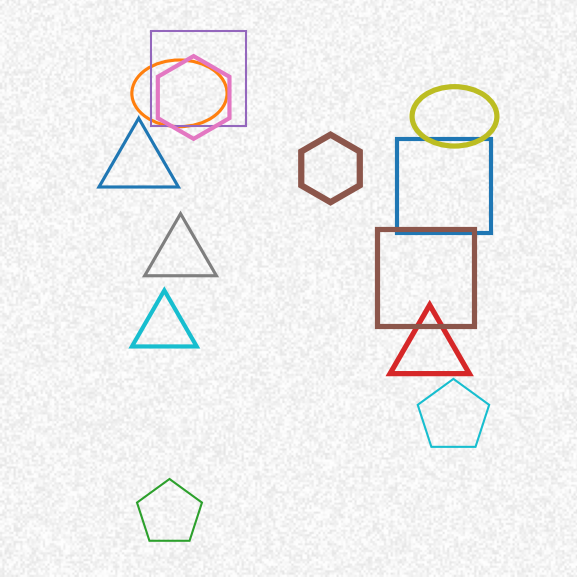[{"shape": "square", "thickness": 2, "radius": 0.41, "center": [0.769, 0.677]}, {"shape": "triangle", "thickness": 1.5, "radius": 0.4, "center": [0.24, 0.715]}, {"shape": "oval", "thickness": 1.5, "radius": 0.41, "center": [0.311, 0.838]}, {"shape": "pentagon", "thickness": 1, "radius": 0.3, "center": [0.293, 0.111]}, {"shape": "triangle", "thickness": 2.5, "radius": 0.4, "center": [0.744, 0.392]}, {"shape": "square", "thickness": 1, "radius": 0.41, "center": [0.343, 0.863]}, {"shape": "hexagon", "thickness": 3, "radius": 0.29, "center": [0.572, 0.707]}, {"shape": "square", "thickness": 2.5, "radius": 0.42, "center": [0.737, 0.519]}, {"shape": "hexagon", "thickness": 2, "radius": 0.36, "center": [0.335, 0.83]}, {"shape": "triangle", "thickness": 1.5, "radius": 0.36, "center": [0.313, 0.557]}, {"shape": "oval", "thickness": 2.5, "radius": 0.37, "center": [0.787, 0.798]}, {"shape": "triangle", "thickness": 2, "radius": 0.32, "center": [0.285, 0.432]}, {"shape": "pentagon", "thickness": 1, "radius": 0.33, "center": [0.785, 0.278]}]